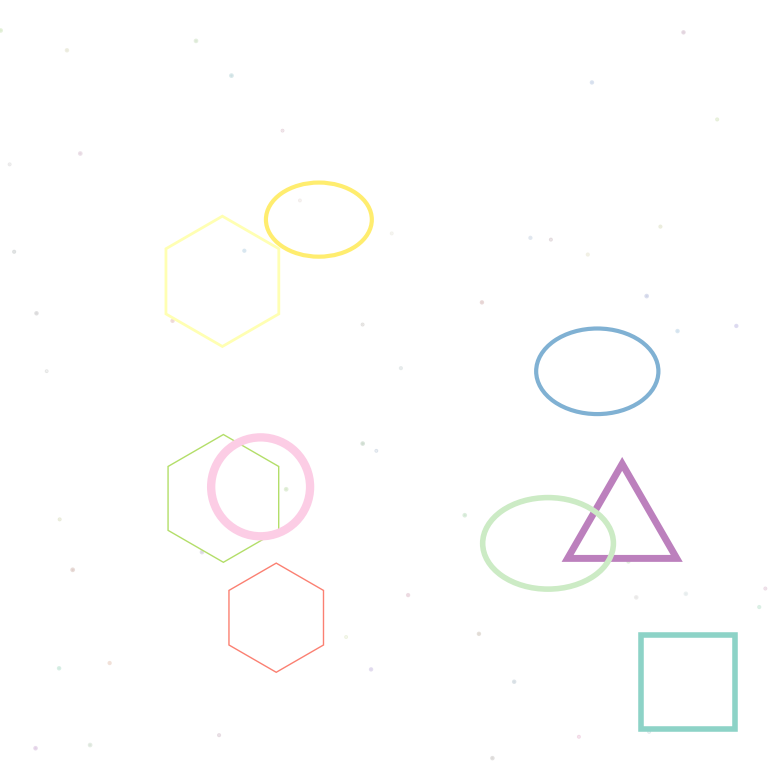[{"shape": "square", "thickness": 2, "radius": 0.3, "center": [0.894, 0.114]}, {"shape": "hexagon", "thickness": 1, "radius": 0.42, "center": [0.289, 0.635]}, {"shape": "hexagon", "thickness": 0.5, "radius": 0.35, "center": [0.359, 0.198]}, {"shape": "oval", "thickness": 1.5, "radius": 0.4, "center": [0.776, 0.518]}, {"shape": "hexagon", "thickness": 0.5, "radius": 0.41, "center": [0.29, 0.353]}, {"shape": "circle", "thickness": 3, "radius": 0.32, "center": [0.338, 0.368]}, {"shape": "triangle", "thickness": 2.5, "radius": 0.41, "center": [0.808, 0.316]}, {"shape": "oval", "thickness": 2, "radius": 0.42, "center": [0.712, 0.294]}, {"shape": "oval", "thickness": 1.5, "radius": 0.34, "center": [0.414, 0.715]}]